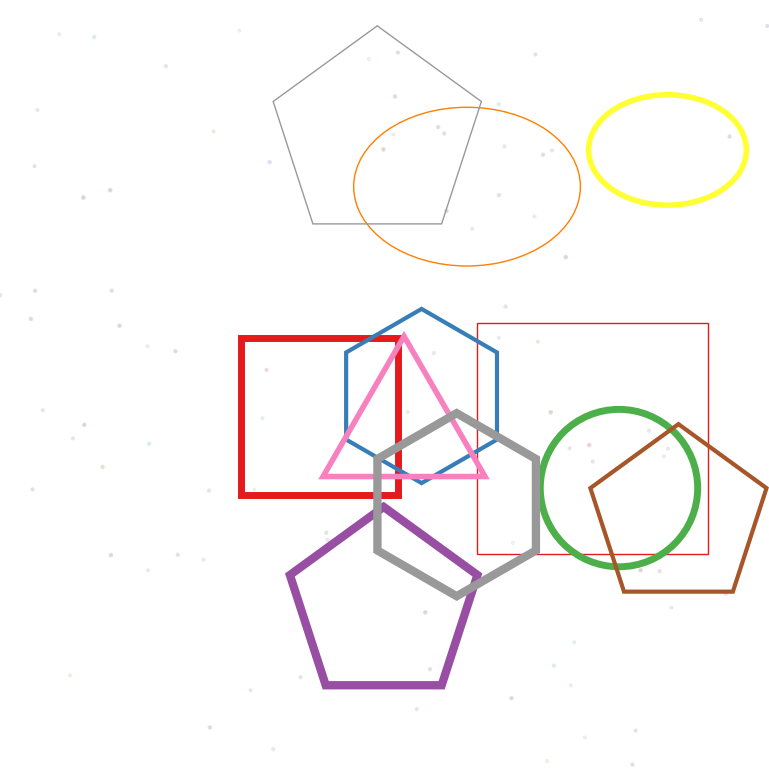[{"shape": "square", "thickness": 2.5, "radius": 0.51, "center": [0.415, 0.459]}, {"shape": "square", "thickness": 0.5, "radius": 0.75, "center": [0.769, 0.431]}, {"shape": "hexagon", "thickness": 1.5, "radius": 0.57, "center": [0.547, 0.486]}, {"shape": "circle", "thickness": 2.5, "radius": 0.51, "center": [0.804, 0.366]}, {"shape": "pentagon", "thickness": 3, "radius": 0.64, "center": [0.498, 0.214]}, {"shape": "oval", "thickness": 0.5, "radius": 0.74, "center": [0.607, 0.758]}, {"shape": "oval", "thickness": 2, "radius": 0.51, "center": [0.867, 0.805]}, {"shape": "pentagon", "thickness": 1.5, "radius": 0.6, "center": [0.881, 0.329]}, {"shape": "triangle", "thickness": 2, "radius": 0.61, "center": [0.525, 0.442]}, {"shape": "pentagon", "thickness": 0.5, "radius": 0.71, "center": [0.49, 0.824]}, {"shape": "hexagon", "thickness": 3, "radius": 0.59, "center": [0.593, 0.345]}]